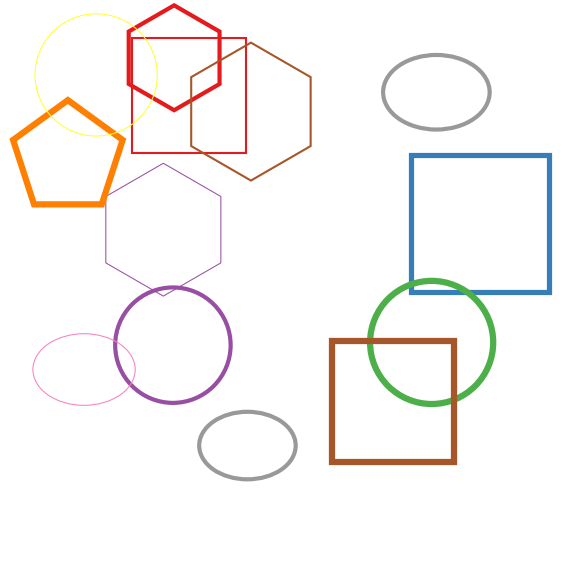[{"shape": "hexagon", "thickness": 2, "radius": 0.45, "center": [0.302, 0.899]}, {"shape": "square", "thickness": 1, "radius": 0.5, "center": [0.327, 0.834]}, {"shape": "square", "thickness": 2.5, "radius": 0.6, "center": [0.832, 0.612]}, {"shape": "circle", "thickness": 3, "radius": 0.53, "center": [0.747, 0.406]}, {"shape": "hexagon", "thickness": 0.5, "radius": 0.57, "center": [0.283, 0.601]}, {"shape": "circle", "thickness": 2, "radius": 0.5, "center": [0.299, 0.401]}, {"shape": "pentagon", "thickness": 3, "radius": 0.5, "center": [0.118, 0.726]}, {"shape": "circle", "thickness": 0.5, "radius": 0.53, "center": [0.166, 0.869]}, {"shape": "square", "thickness": 3, "radius": 0.53, "center": [0.68, 0.303]}, {"shape": "hexagon", "thickness": 1, "radius": 0.6, "center": [0.434, 0.806]}, {"shape": "oval", "thickness": 0.5, "radius": 0.44, "center": [0.146, 0.359]}, {"shape": "oval", "thickness": 2, "radius": 0.46, "center": [0.756, 0.839]}, {"shape": "oval", "thickness": 2, "radius": 0.42, "center": [0.428, 0.228]}]